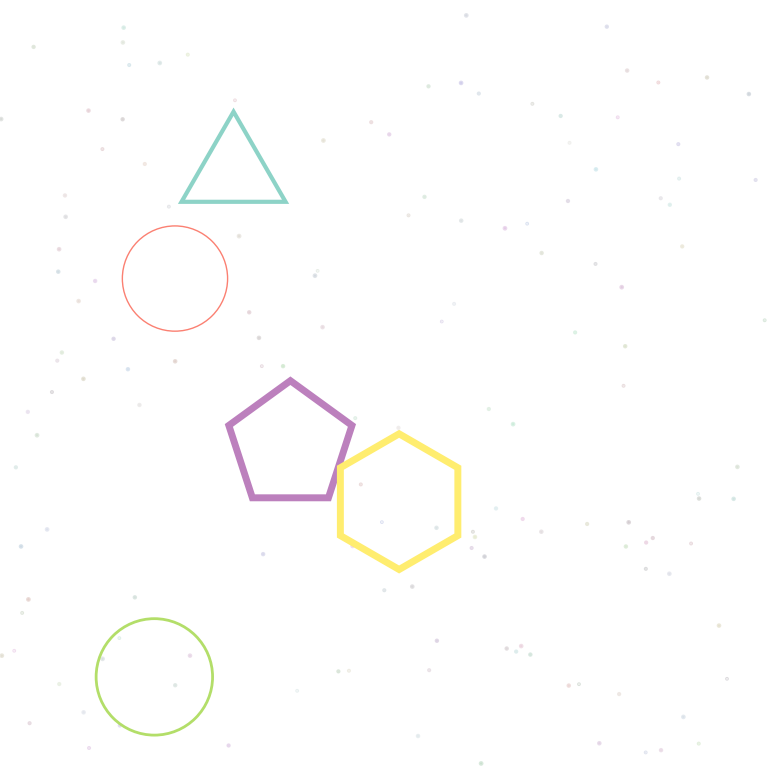[{"shape": "triangle", "thickness": 1.5, "radius": 0.39, "center": [0.303, 0.777]}, {"shape": "circle", "thickness": 0.5, "radius": 0.34, "center": [0.227, 0.638]}, {"shape": "circle", "thickness": 1, "radius": 0.38, "center": [0.2, 0.121]}, {"shape": "pentagon", "thickness": 2.5, "radius": 0.42, "center": [0.377, 0.422]}, {"shape": "hexagon", "thickness": 2.5, "radius": 0.44, "center": [0.518, 0.348]}]